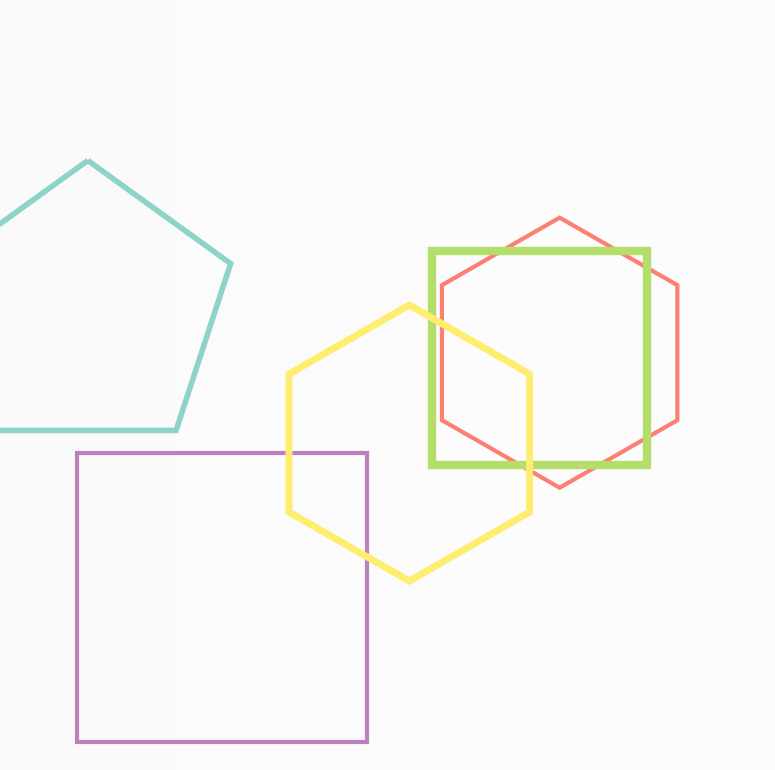[{"shape": "pentagon", "thickness": 2, "radius": 0.97, "center": [0.113, 0.598]}, {"shape": "hexagon", "thickness": 1.5, "radius": 0.88, "center": [0.722, 0.542]}, {"shape": "square", "thickness": 3, "radius": 0.69, "center": [0.696, 0.535]}, {"shape": "square", "thickness": 1.5, "radius": 0.94, "center": [0.287, 0.224]}, {"shape": "hexagon", "thickness": 2.5, "radius": 0.9, "center": [0.528, 0.425]}]